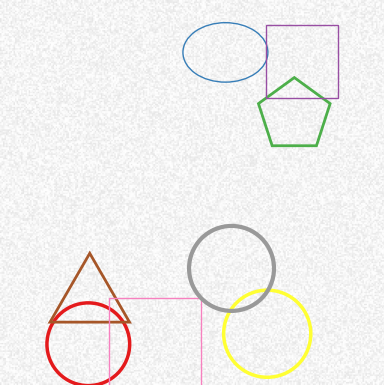[{"shape": "circle", "thickness": 2.5, "radius": 0.54, "center": [0.229, 0.106]}, {"shape": "oval", "thickness": 1, "radius": 0.55, "center": [0.585, 0.864]}, {"shape": "pentagon", "thickness": 2, "radius": 0.49, "center": [0.764, 0.701]}, {"shape": "square", "thickness": 1, "radius": 0.47, "center": [0.784, 0.84]}, {"shape": "circle", "thickness": 2.5, "radius": 0.57, "center": [0.694, 0.133]}, {"shape": "triangle", "thickness": 2, "radius": 0.6, "center": [0.233, 0.223]}, {"shape": "square", "thickness": 1, "radius": 0.59, "center": [0.402, 0.107]}, {"shape": "circle", "thickness": 3, "radius": 0.55, "center": [0.601, 0.303]}]